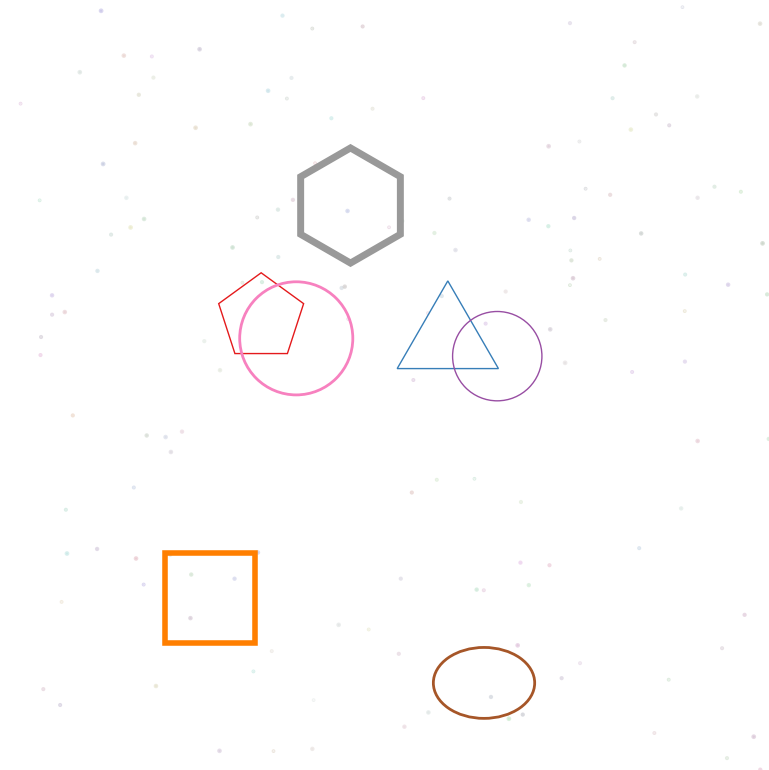[{"shape": "pentagon", "thickness": 0.5, "radius": 0.29, "center": [0.339, 0.588]}, {"shape": "triangle", "thickness": 0.5, "radius": 0.38, "center": [0.582, 0.559]}, {"shape": "circle", "thickness": 0.5, "radius": 0.29, "center": [0.646, 0.537]}, {"shape": "square", "thickness": 2, "radius": 0.29, "center": [0.273, 0.223]}, {"shape": "oval", "thickness": 1, "radius": 0.33, "center": [0.629, 0.113]}, {"shape": "circle", "thickness": 1, "radius": 0.37, "center": [0.385, 0.561]}, {"shape": "hexagon", "thickness": 2.5, "radius": 0.37, "center": [0.455, 0.733]}]